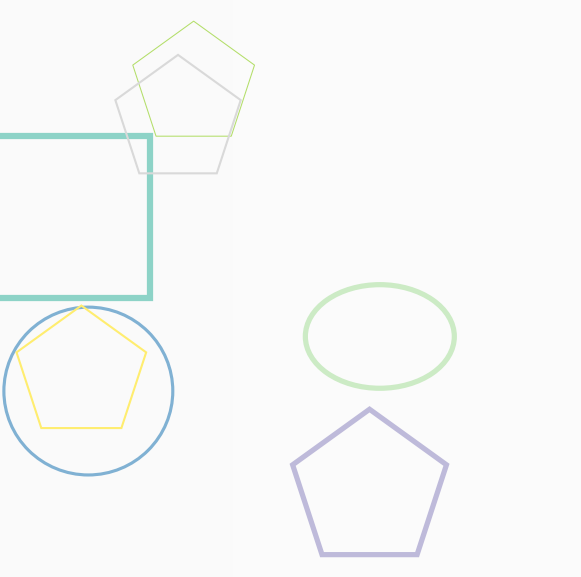[{"shape": "square", "thickness": 3, "radius": 0.7, "center": [0.119, 0.623]}, {"shape": "pentagon", "thickness": 2.5, "radius": 0.7, "center": [0.636, 0.151]}, {"shape": "circle", "thickness": 1.5, "radius": 0.73, "center": [0.152, 0.322]}, {"shape": "pentagon", "thickness": 0.5, "radius": 0.55, "center": [0.333, 0.852]}, {"shape": "pentagon", "thickness": 1, "radius": 0.57, "center": [0.306, 0.791]}, {"shape": "oval", "thickness": 2.5, "radius": 0.64, "center": [0.653, 0.417]}, {"shape": "pentagon", "thickness": 1, "radius": 0.59, "center": [0.14, 0.353]}]